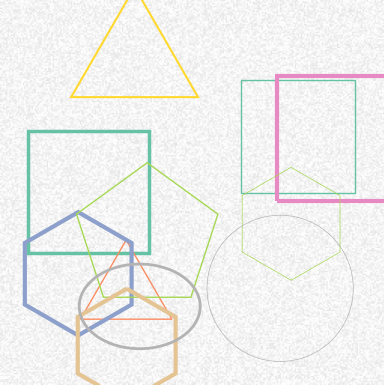[{"shape": "square", "thickness": 1, "radius": 0.74, "center": [0.775, 0.646]}, {"shape": "square", "thickness": 2.5, "radius": 0.79, "center": [0.23, 0.501]}, {"shape": "triangle", "thickness": 1, "radius": 0.69, "center": [0.328, 0.239]}, {"shape": "hexagon", "thickness": 3, "radius": 0.8, "center": [0.203, 0.289]}, {"shape": "square", "thickness": 3, "radius": 0.82, "center": [0.883, 0.64]}, {"shape": "pentagon", "thickness": 1, "radius": 0.97, "center": [0.382, 0.384]}, {"shape": "hexagon", "thickness": 0.5, "radius": 0.73, "center": [0.756, 0.419]}, {"shape": "triangle", "thickness": 1.5, "radius": 0.95, "center": [0.35, 0.843]}, {"shape": "hexagon", "thickness": 3, "radius": 0.73, "center": [0.329, 0.103]}, {"shape": "circle", "thickness": 0.5, "radius": 0.95, "center": [0.728, 0.251]}, {"shape": "oval", "thickness": 2, "radius": 0.79, "center": [0.363, 0.204]}]